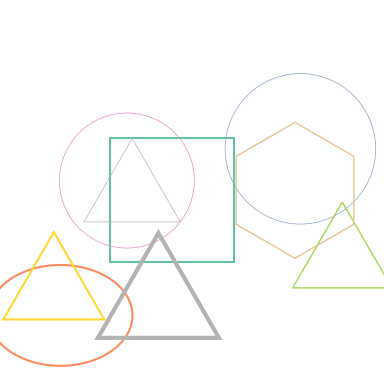[{"shape": "square", "thickness": 1.5, "radius": 0.81, "center": [0.447, 0.48]}, {"shape": "oval", "thickness": 1.5, "radius": 0.94, "center": [0.157, 0.181]}, {"shape": "circle", "thickness": 0.5, "radius": 0.98, "center": [0.78, 0.613]}, {"shape": "circle", "thickness": 0.5, "radius": 0.88, "center": [0.33, 0.531]}, {"shape": "triangle", "thickness": 1, "radius": 0.74, "center": [0.889, 0.327]}, {"shape": "triangle", "thickness": 1.5, "radius": 0.76, "center": [0.14, 0.246]}, {"shape": "hexagon", "thickness": 1, "radius": 0.88, "center": [0.766, 0.506]}, {"shape": "triangle", "thickness": 0.5, "radius": 0.72, "center": [0.343, 0.496]}, {"shape": "triangle", "thickness": 3, "radius": 0.91, "center": [0.412, 0.213]}]